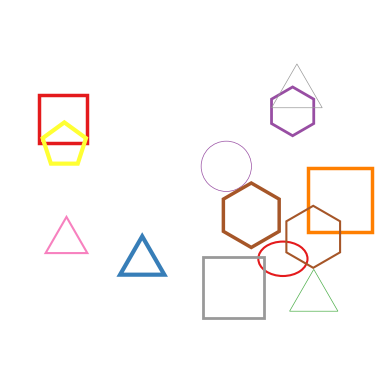[{"shape": "oval", "thickness": 1.5, "radius": 0.32, "center": [0.735, 0.328]}, {"shape": "square", "thickness": 2.5, "radius": 0.31, "center": [0.163, 0.691]}, {"shape": "triangle", "thickness": 3, "radius": 0.33, "center": [0.369, 0.32]}, {"shape": "triangle", "thickness": 0.5, "radius": 0.36, "center": [0.815, 0.228]}, {"shape": "hexagon", "thickness": 2, "radius": 0.32, "center": [0.76, 0.711]}, {"shape": "circle", "thickness": 0.5, "radius": 0.33, "center": [0.588, 0.568]}, {"shape": "square", "thickness": 2.5, "radius": 0.41, "center": [0.883, 0.481]}, {"shape": "pentagon", "thickness": 3, "radius": 0.3, "center": [0.167, 0.623]}, {"shape": "hexagon", "thickness": 2.5, "radius": 0.42, "center": [0.653, 0.441]}, {"shape": "hexagon", "thickness": 1.5, "radius": 0.4, "center": [0.814, 0.385]}, {"shape": "triangle", "thickness": 1.5, "radius": 0.31, "center": [0.173, 0.374]}, {"shape": "triangle", "thickness": 0.5, "radius": 0.38, "center": [0.771, 0.758]}, {"shape": "square", "thickness": 2, "radius": 0.4, "center": [0.607, 0.254]}]